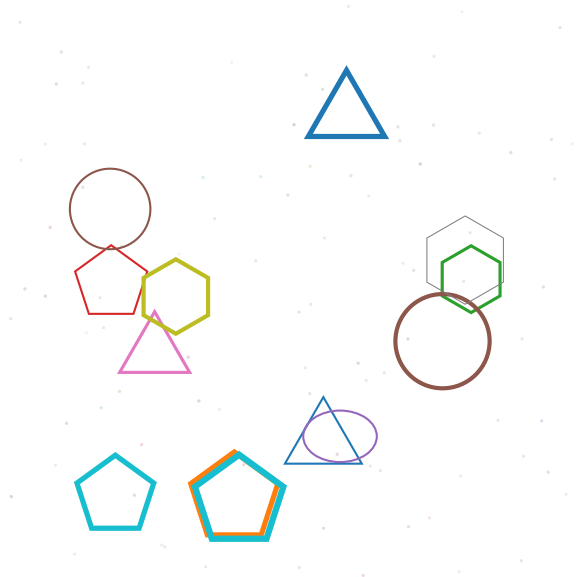[{"shape": "triangle", "thickness": 2.5, "radius": 0.38, "center": [0.6, 0.801]}, {"shape": "triangle", "thickness": 1, "radius": 0.38, "center": [0.56, 0.235]}, {"shape": "pentagon", "thickness": 2.5, "radius": 0.4, "center": [0.406, 0.137]}, {"shape": "hexagon", "thickness": 1.5, "radius": 0.29, "center": [0.816, 0.516]}, {"shape": "pentagon", "thickness": 1, "radius": 0.33, "center": [0.193, 0.509]}, {"shape": "oval", "thickness": 1, "radius": 0.32, "center": [0.589, 0.244]}, {"shape": "circle", "thickness": 1, "radius": 0.35, "center": [0.191, 0.637]}, {"shape": "circle", "thickness": 2, "radius": 0.41, "center": [0.766, 0.408]}, {"shape": "triangle", "thickness": 1.5, "radius": 0.35, "center": [0.268, 0.389]}, {"shape": "hexagon", "thickness": 0.5, "radius": 0.38, "center": [0.805, 0.549]}, {"shape": "hexagon", "thickness": 2, "radius": 0.32, "center": [0.304, 0.486]}, {"shape": "pentagon", "thickness": 2.5, "radius": 0.35, "center": [0.2, 0.141]}, {"shape": "pentagon", "thickness": 3, "radius": 0.4, "center": [0.414, 0.131]}]